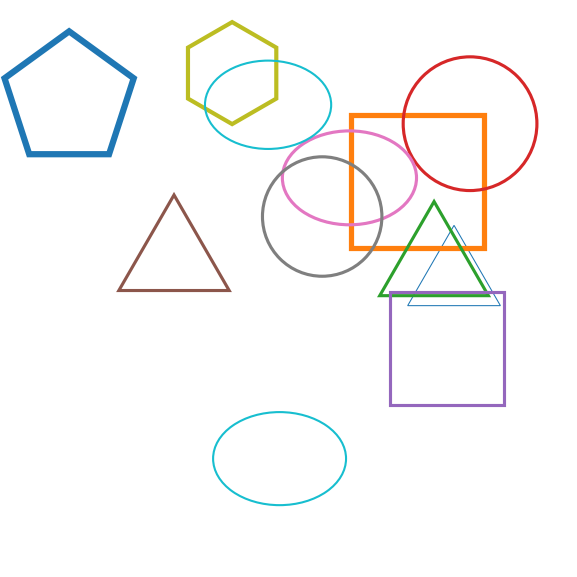[{"shape": "triangle", "thickness": 0.5, "radius": 0.46, "center": [0.786, 0.516]}, {"shape": "pentagon", "thickness": 3, "radius": 0.59, "center": [0.12, 0.827]}, {"shape": "square", "thickness": 2.5, "radius": 0.58, "center": [0.723, 0.684]}, {"shape": "triangle", "thickness": 1.5, "radius": 0.54, "center": [0.752, 0.541]}, {"shape": "circle", "thickness": 1.5, "radius": 0.58, "center": [0.814, 0.785]}, {"shape": "square", "thickness": 1.5, "radius": 0.49, "center": [0.774, 0.396]}, {"shape": "triangle", "thickness": 1.5, "radius": 0.55, "center": [0.301, 0.551]}, {"shape": "oval", "thickness": 1.5, "radius": 0.58, "center": [0.605, 0.691]}, {"shape": "circle", "thickness": 1.5, "radius": 0.52, "center": [0.558, 0.624]}, {"shape": "hexagon", "thickness": 2, "radius": 0.44, "center": [0.402, 0.873]}, {"shape": "oval", "thickness": 1, "radius": 0.55, "center": [0.464, 0.818]}, {"shape": "oval", "thickness": 1, "radius": 0.58, "center": [0.484, 0.205]}]